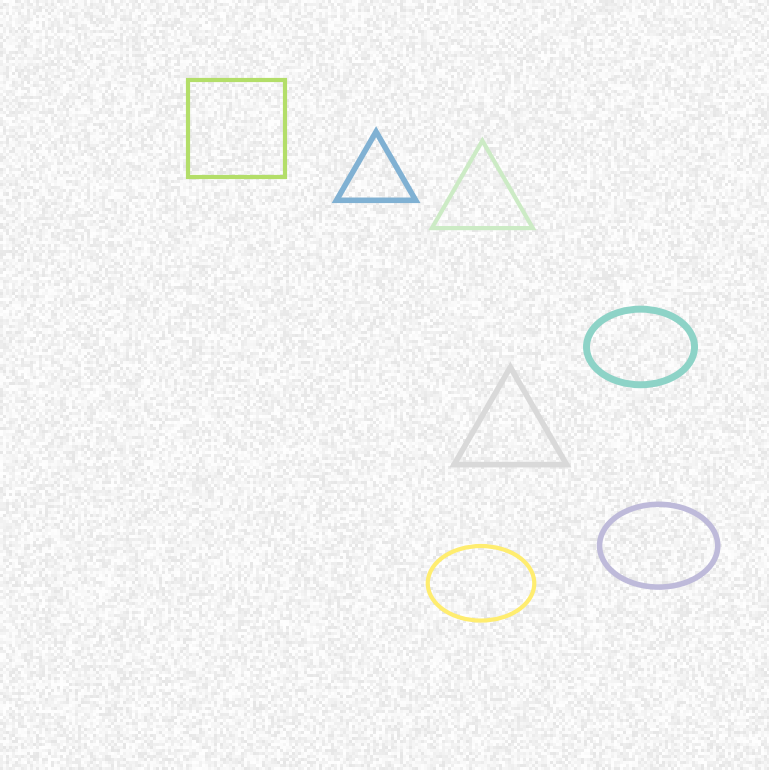[{"shape": "oval", "thickness": 2.5, "radius": 0.35, "center": [0.832, 0.549]}, {"shape": "oval", "thickness": 2, "radius": 0.38, "center": [0.855, 0.291]}, {"shape": "triangle", "thickness": 2, "radius": 0.3, "center": [0.488, 0.77]}, {"shape": "square", "thickness": 1.5, "radius": 0.32, "center": [0.308, 0.833]}, {"shape": "triangle", "thickness": 2, "radius": 0.42, "center": [0.663, 0.439]}, {"shape": "triangle", "thickness": 1.5, "radius": 0.38, "center": [0.626, 0.742]}, {"shape": "oval", "thickness": 1.5, "radius": 0.35, "center": [0.625, 0.242]}]